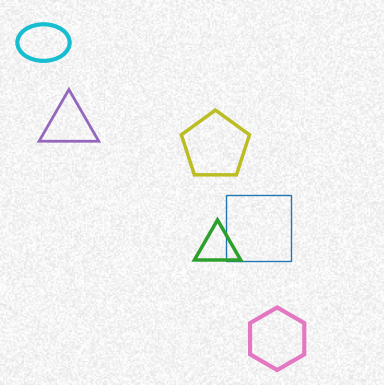[{"shape": "square", "thickness": 1, "radius": 0.42, "center": [0.672, 0.408]}, {"shape": "triangle", "thickness": 2.5, "radius": 0.35, "center": [0.565, 0.359]}, {"shape": "triangle", "thickness": 2, "radius": 0.45, "center": [0.179, 0.678]}, {"shape": "hexagon", "thickness": 3, "radius": 0.41, "center": [0.72, 0.12]}, {"shape": "pentagon", "thickness": 2.5, "radius": 0.46, "center": [0.56, 0.621]}, {"shape": "oval", "thickness": 3, "radius": 0.34, "center": [0.113, 0.889]}]